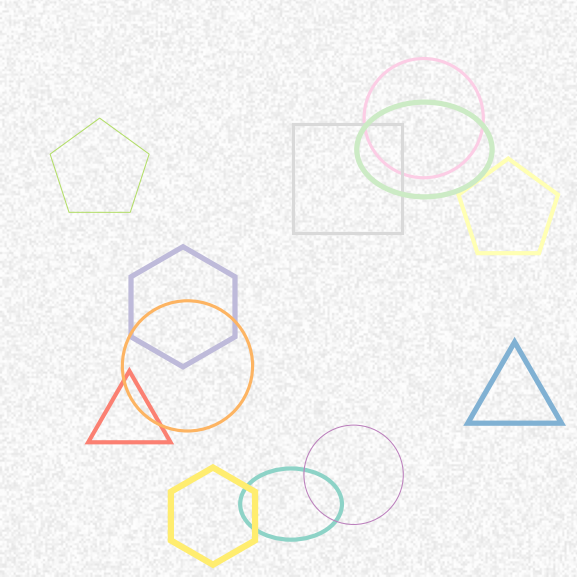[{"shape": "oval", "thickness": 2, "radius": 0.44, "center": [0.504, 0.126]}, {"shape": "pentagon", "thickness": 2, "radius": 0.45, "center": [0.88, 0.634]}, {"shape": "hexagon", "thickness": 2.5, "radius": 0.52, "center": [0.317, 0.468]}, {"shape": "triangle", "thickness": 2, "radius": 0.41, "center": [0.224, 0.274]}, {"shape": "triangle", "thickness": 2.5, "radius": 0.47, "center": [0.891, 0.313]}, {"shape": "circle", "thickness": 1.5, "radius": 0.56, "center": [0.325, 0.366]}, {"shape": "pentagon", "thickness": 0.5, "radius": 0.45, "center": [0.173, 0.704]}, {"shape": "circle", "thickness": 1.5, "radius": 0.52, "center": [0.734, 0.795]}, {"shape": "square", "thickness": 1.5, "radius": 0.47, "center": [0.602, 0.689]}, {"shape": "circle", "thickness": 0.5, "radius": 0.43, "center": [0.612, 0.177]}, {"shape": "oval", "thickness": 2.5, "radius": 0.59, "center": [0.735, 0.74]}, {"shape": "hexagon", "thickness": 3, "radius": 0.42, "center": [0.369, 0.105]}]